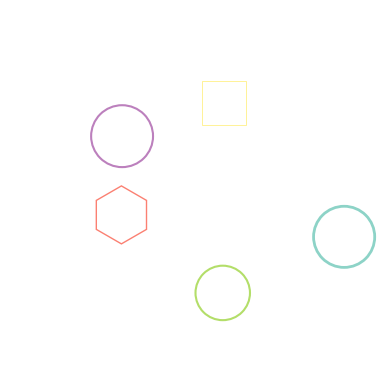[{"shape": "circle", "thickness": 2, "radius": 0.4, "center": [0.894, 0.385]}, {"shape": "hexagon", "thickness": 1, "radius": 0.38, "center": [0.315, 0.442]}, {"shape": "circle", "thickness": 1.5, "radius": 0.35, "center": [0.579, 0.239]}, {"shape": "circle", "thickness": 1.5, "radius": 0.4, "center": [0.317, 0.646]}, {"shape": "square", "thickness": 0.5, "radius": 0.29, "center": [0.581, 0.733]}]